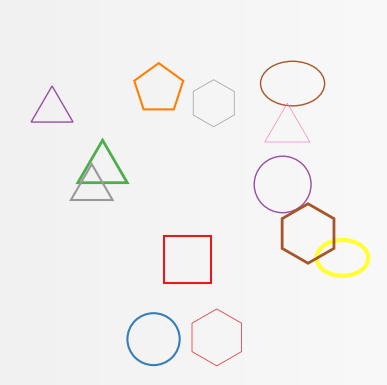[{"shape": "hexagon", "thickness": 0.5, "radius": 0.37, "center": [0.559, 0.124]}, {"shape": "square", "thickness": 1.5, "radius": 0.31, "center": [0.483, 0.327]}, {"shape": "circle", "thickness": 1.5, "radius": 0.34, "center": [0.396, 0.119]}, {"shape": "triangle", "thickness": 2, "radius": 0.37, "center": [0.265, 0.562]}, {"shape": "triangle", "thickness": 1, "radius": 0.31, "center": [0.134, 0.714]}, {"shape": "circle", "thickness": 1, "radius": 0.37, "center": [0.729, 0.521]}, {"shape": "pentagon", "thickness": 1.5, "radius": 0.33, "center": [0.41, 0.77]}, {"shape": "oval", "thickness": 3, "radius": 0.33, "center": [0.884, 0.33]}, {"shape": "oval", "thickness": 1, "radius": 0.41, "center": [0.755, 0.783]}, {"shape": "hexagon", "thickness": 2, "radius": 0.39, "center": [0.795, 0.393]}, {"shape": "triangle", "thickness": 0.5, "radius": 0.34, "center": [0.741, 0.665]}, {"shape": "hexagon", "thickness": 0.5, "radius": 0.31, "center": [0.552, 0.732]}, {"shape": "triangle", "thickness": 1.5, "radius": 0.31, "center": [0.237, 0.512]}]